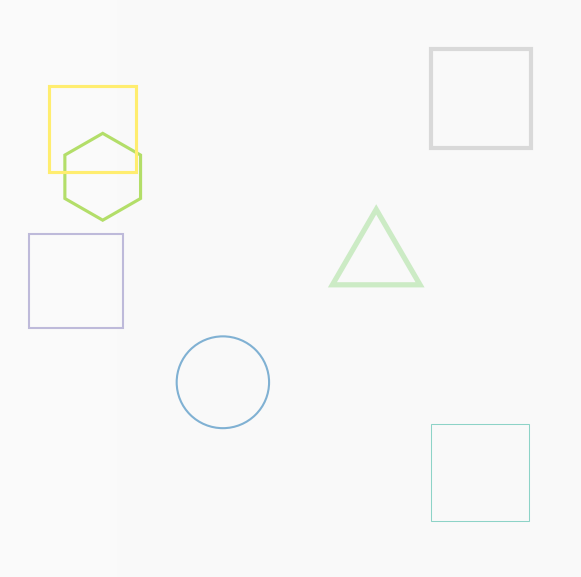[{"shape": "square", "thickness": 0.5, "radius": 0.42, "center": [0.826, 0.181]}, {"shape": "square", "thickness": 1, "radius": 0.4, "center": [0.131, 0.513]}, {"shape": "circle", "thickness": 1, "radius": 0.4, "center": [0.383, 0.337]}, {"shape": "hexagon", "thickness": 1.5, "radius": 0.38, "center": [0.177, 0.693]}, {"shape": "square", "thickness": 2, "radius": 0.43, "center": [0.828, 0.829]}, {"shape": "triangle", "thickness": 2.5, "radius": 0.44, "center": [0.647, 0.549]}, {"shape": "square", "thickness": 1.5, "radius": 0.37, "center": [0.158, 0.776]}]